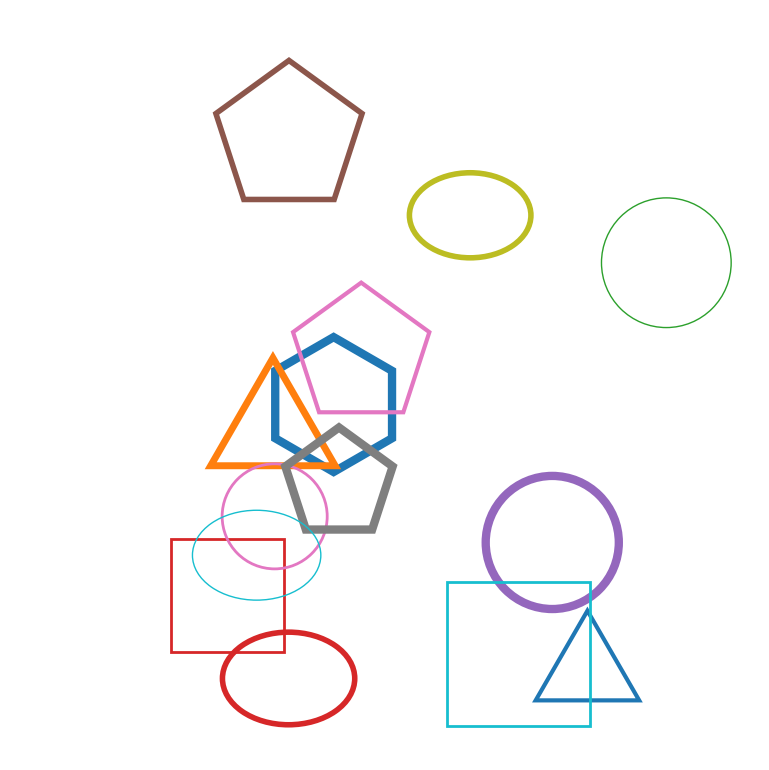[{"shape": "triangle", "thickness": 1.5, "radius": 0.39, "center": [0.763, 0.129]}, {"shape": "hexagon", "thickness": 3, "radius": 0.44, "center": [0.433, 0.475]}, {"shape": "triangle", "thickness": 2.5, "radius": 0.47, "center": [0.354, 0.442]}, {"shape": "circle", "thickness": 0.5, "radius": 0.42, "center": [0.865, 0.659]}, {"shape": "oval", "thickness": 2, "radius": 0.43, "center": [0.375, 0.119]}, {"shape": "square", "thickness": 1, "radius": 0.37, "center": [0.295, 0.226]}, {"shape": "circle", "thickness": 3, "radius": 0.43, "center": [0.717, 0.295]}, {"shape": "pentagon", "thickness": 2, "radius": 0.5, "center": [0.375, 0.822]}, {"shape": "circle", "thickness": 1, "radius": 0.34, "center": [0.357, 0.329]}, {"shape": "pentagon", "thickness": 1.5, "radius": 0.47, "center": [0.469, 0.54]}, {"shape": "pentagon", "thickness": 3, "radius": 0.37, "center": [0.44, 0.372]}, {"shape": "oval", "thickness": 2, "radius": 0.39, "center": [0.611, 0.72]}, {"shape": "oval", "thickness": 0.5, "radius": 0.42, "center": [0.333, 0.279]}, {"shape": "square", "thickness": 1, "radius": 0.47, "center": [0.673, 0.151]}]